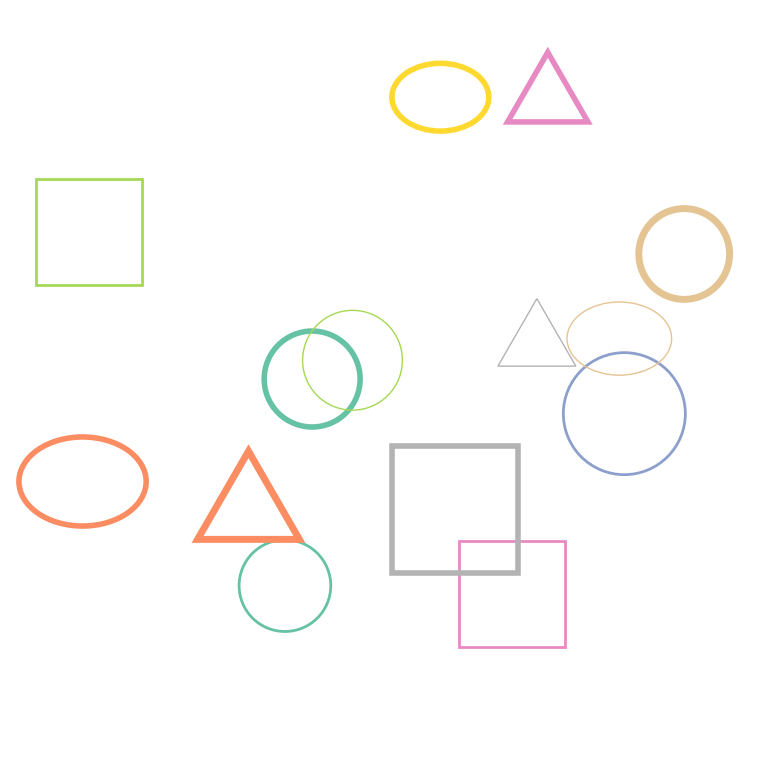[{"shape": "circle", "thickness": 2, "radius": 0.31, "center": [0.405, 0.508]}, {"shape": "circle", "thickness": 1, "radius": 0.3, "center": [0.37, 0.239]}, {"shape": "oval", "thickness": 2, "radius": 0.41, "center": [0.107, 0.375]}, {"shape": "triangle", "thickness": 2.5, "radius": 0.38, "center": [0.323, 0.338]}, {"shape": "circle", "thickness": 1, "radius": 0.4, "center": [0.811, 0.463]}, {"shape": "square", "thickness": 1, "radius": 0.34, "center": [0.665, 0.229]}, {"shape": "triangle", "thickness": 2, "radius": 0.3, "center": [0.711, 0.872]}, {"shape": "circle", "thickness": 0.5, "radius": 0.32, "center": [0.458, 0.532]}, {"shape": "square", "thickness": 1, "radius": 0.34, "center": [0.115, 0.698]}, {"shape": "oval", "thickness": 2, "radius": 0.31, "center": [0.572, 0.874]}, {"shape": "circle", "thickness": 2.5, "radius": 0.29, "center": [0.889, 0.67]}, {"shape": "oval", "thickness": 0.5, "radius": 0.34, "center": [0.804, 0.56]}, {"shape": "square", "thickness": 2, "radius": 0.41, "center": [0.591, 0.338]}, {"shape": "triangle", "thickness": 0.5, "radius": 0.29, "center": [0.697, 0.554]}]